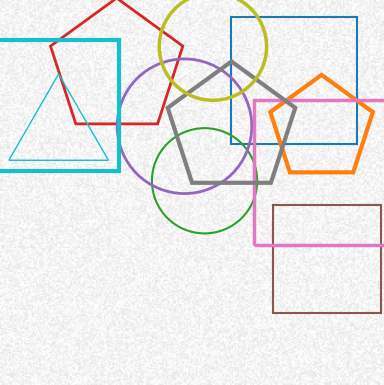[{"shape": "square", "thickness": 1.5, "radius": 0.82, "center": [0.764, 0.791]}, {"shape": "pentagon", "thickness": 3, "radius": 0.7, "center": [0.835, 0.666]}, {"shape": "circle", "thickness": 1.5, "radius": 0.68, "center": [0.531, 0.53]}, {"shape": "pentagon", "thickness": 2, "radius": 0.9, "center": [0.303, 0.824]}, {"shape": "circle", "thickness": 2, "radius": 0.87, "center": [0.479, 0.672]}, {"shape": "square", "thickness": 1.5, "radius": 0.7, "center": [0.849, 0.327]}, {"shape": "square", "thickness": 2.5, "radius": 0.94, "center": [0.848, 0.553]}, {"shape": "pentagon", "thickness": 3, "radius": 0.87, "center": [0.601, 0.666]}, {"shape": "circle", "thickness": 2.5, "radius": 0.7, "center": [0.553, 0.879]}, {"shape": "triangle", "thickness": 1, "radius": 0.75, "center": [0.152, 0.658]}, {"shape": "square", "thickness": 3, "radius": 0.85, "center": [0.14, 0.726]}]